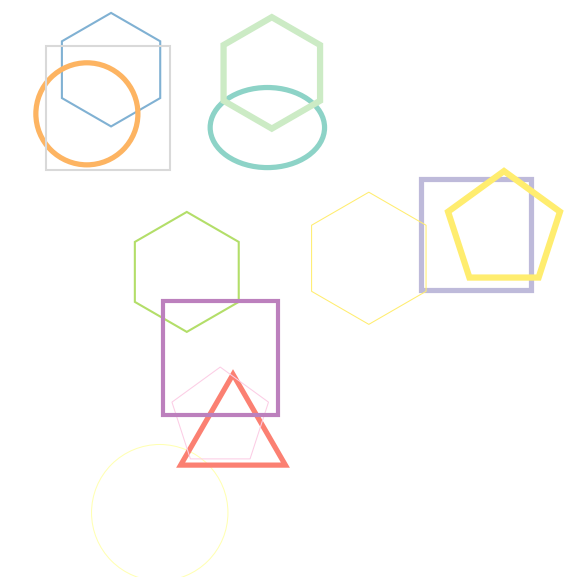[{"shape": "oval", "thickness": 2.5, "radius": 0.5, "center": [0.463, 0.778]}, {"shape": "circle", "thickness": 0.5, "radius": 0.59, "center": [0.277, 0.111]}, {"shape": "square", "thickness": 2.5, "radius": 0.48, "center": [0.824, 0.594]}, {"shape": "triangle", "thickness": 2.5, "radius": 0.52, "center": [0.403, 0.246]}, {"shape": "hexagon", "thickness": 1, "radius": 0.49, "center": [0.192, 0.878]}, {"shape": "circle", "thickness": 2.5, "radius": 0.44, "center": [0.15, 0.802]}, {"shape": "hexagon", "thickness": 1, "radius": 0.52, "center": [0.323, 0.528]}, {"shape": "pentagon", "thickness": 0.5, "radius": 0.44, "center": [0.381, 0.276]}, {"shape": "square", "thickness": 1, "radius": 0.54, "center": [0.187, 0.812]}, {"shape": "square", "thickness": 2, "radius": 0.5, "center": [0.382, 0.379]}, {"shape": "hexagon", "thickness": 3, "radius": 0.48, "center": [0.471, 0.873]}, {"shape": "pentagon", "thickness": 3, "radius": 0.51, "center": [0.873, 0.601]}, {"shape": "hexagon", "thickness": 0.5, "radius": 0.57, "center": [0.639, 0.552]}]